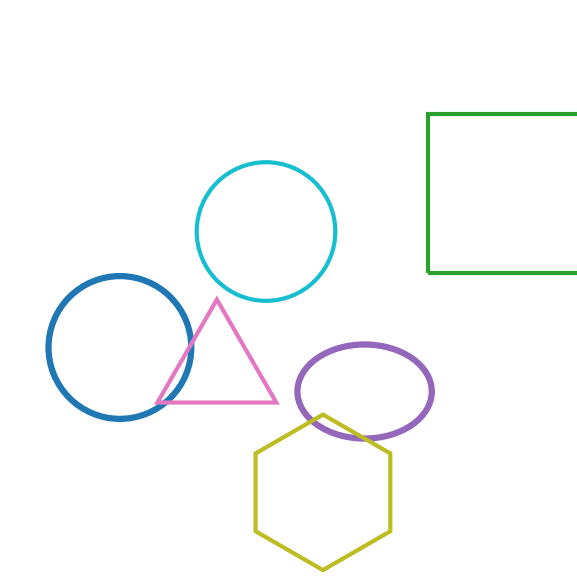[{"shape": "circle", "thickness": 3, "radius": 0.62, "center": [0.208, 0.397]}, {"shape": "square", "thickness": 2, "radius": 0.69, "center": [0.878, 0.664]}, {"shape": "oval", "thickness": 3, "radius": 0.58, "center": [0.631, 0.321]}, {"shape": "triangle", "thickness": 2, "radius": 0.59, "center": [0.376, 0.362]}, {"shape": "hexagon", "thickness": 2, "radius": 0.67, "center": [0.559, 0.147]}, {"shape": "circle", "thickness": 2, "radius": 0.6, "center": [0.461, 0.598]}]